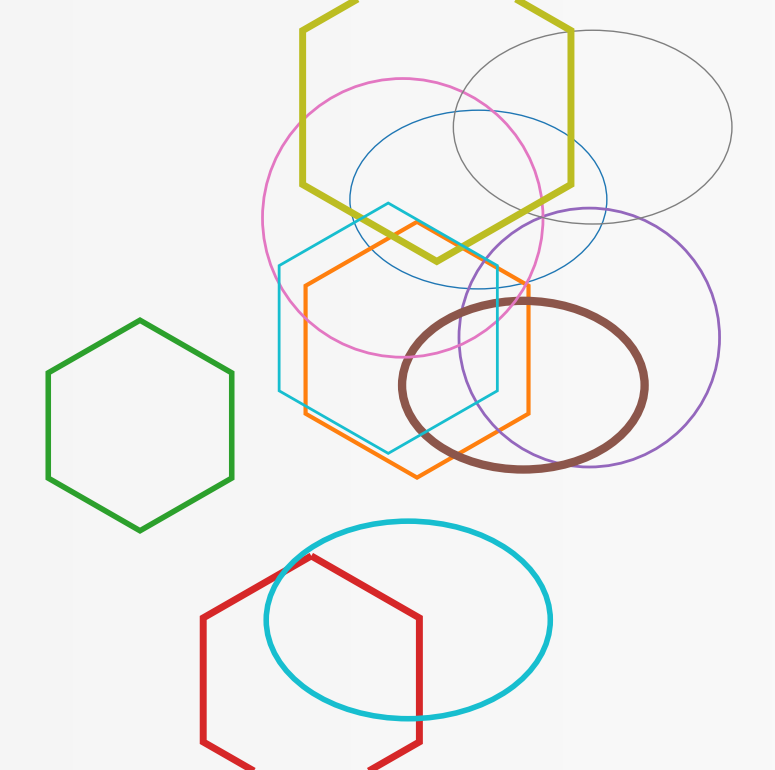[{"shape": "oval", "thickness": 0.5, "radius": 0.83, "center": [0.617, 0.741]}, {"shape": "hexagon", "thickness": 1.5, "radius": 0.83, "center": [0.538, 0.546]}, {"shape": "hexagon", "thickness": 2, "radius": 0.68, "center": [0.181, 0.447]}, {"shape": "hexagon", "thickness": 2.5, "radius": 0.81, "center": [0.402, 0.117]}, {"shape": "circle", "thickness": 1, "radius": 0.84, "center": [0.76, 0.562]}, {"shape": "oval", "thickness": 3, "radius": 0.78, "center": [0.675, 0.5]}, {"shape": "circle", "thickness": 1, "radius": 0.9, "center": [0.52, 0.717]}, {"shape": "oval", "thickness": 0.5, "radius": 0.9, "center": [0.765, 0.835]}, {"shape": "hexagon", "thickness": 2.5, "radius": 1.0, "center": [0.564, 0.86]}, {"shape": "oval", "thickness": 2, "radius": 0.92, "center": [0.527, 0.195]}, {"shape": "hexagon", "thickness": 1, "radius": 0.81, "center": [0.501, 0.574]}]